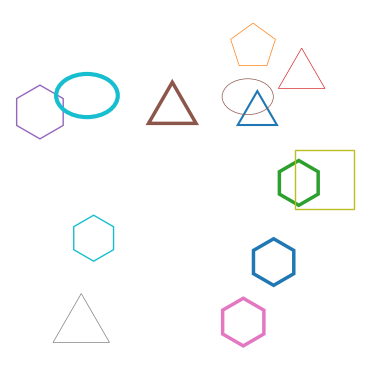[{"shape": "triangle", "thickness": 1.5, "radius": 0.29, "center": [0.668, 0.705]}, {"shape": "hexagon", "thickness": 2.5, "radius": 0.3, "center": [0.711, 0.319]}, {"shape": "pentagon", "thickness": 0.5, "radius": 0.31, "center": [0.657, 0.879]}, {"shape": "hexagon", "thickness": 2.5, "radius": 0.29, "center": [0.776, 0.525]}, {"shape": "triangle", "thickness": 0.5, "radius": 0.35, "center": [0.784, 0.805]}, {"shape": "hexagon", "thickness": 1, "radius": 0.35, "center": [0.104, 0.709]}, {"shape": "oval", "thickness": 0.5, "radius": 0.33, "center": [0.643, 0.749]}, {"shape": "triangle", "thickness": 2.5, "radius": 0.36, "center": [0.448, 0.715]}, {"shape": "hexagon", "thickness": 2.5, "radius": 0.31, "center": [0.632, 0.163]}, {"shape": "triangle", "thickness": 0.5, "radius": 0.42, "center": [0.211, 0.153]}, {"shape": "square", "thickness": 1, "radius": 0.38, "center": [0.844, 0.534]}, {"shape": "hexagon", "thickness": 1, "radius": 0.3, "center": [0.243, 0.381]}, {"shape": "oval", "thickness": 3, "radius": 0.4, "center": [0.226, 0.752]}]